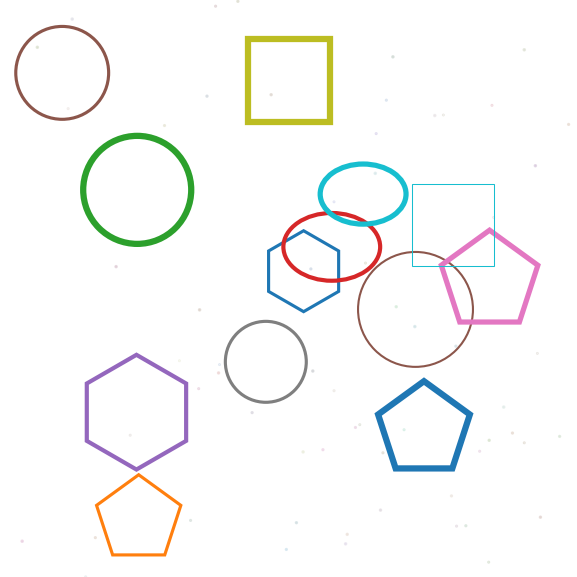[{"shape": "hexagon", "thickness": 1.5, "radius": 0.35, "center": [0.526, 0.53]}, {"shape": "pentagon", "thickness": 3, "radius": 0.42, "center": [0.734, 0.256]}, {"shape": "pentagon", "thickness": 1.5, "radius": 0.38, "center": [0.24, 0.1]}, {"shape": "circle", "thickness": 3, "radius": 0.47, "center": [0.238, 0.67]}, {"shape": "oval", "thickness": 2, "radius": 0.42, "center": [0.574, 0.572]}, {"shape": "hexagon", "thickness": 2, "radius": 0.5, "center": [0.236, 0.285]}, {"shape": "circle", "thickness": 1.5, "radius": 0.4, "center": [0.108, 0.873]}, {"shape": "circle", "thickness": 1, "radius": 0.5, "center": [0.719, 0.463]}, {"shape": "pentagon", "thickness": 2.5, "radius": 0.44, "center": [0.848, 0.513]}, {"shape": "circle", "thickness": 1.5, "radius": 0.35, "center": [0.46, 0.373]}, {"shape": "square", "thickness": 3, "radius": 0.36, "center": [0.5, 0.86]}, {"shape": "oval", "thickness": 2.5, "radius": 0.37, "center": [0.629, 0.663]}, {"shape": "square", "thickness": 0.5, "radius": 0.36, "center": [0.784, 0.609]}]